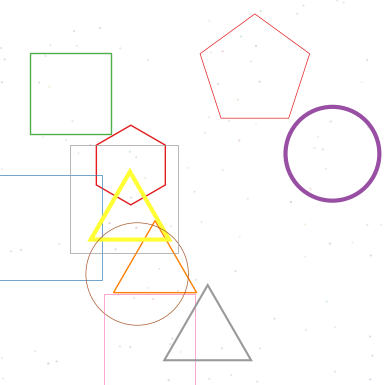[{"shape": "pentagon", "thickness": 0.5, "radius": 0.75, "center": [0.662, 0.814]}, {"shape": "hexagon", "thickness": 1, "radius": 0.52, "center": [0.34, 0.571]}, {"shape": "square", "thickness": 0.5, "radius": 0.68, "center": [0.13, 0.41]}, {"shape": "square", "thickness": 1, "radius": 0.53, "center": [0.182, 0.757]}, {"shape": "circle", "thickness": 3, "radius": 0.61, "center": [0.863, 0.601]}, {"shape": "triangle", "thickness": 1, "radius": 0.62, "center": [0.403, 0.302]}, {"shape": "triangle", "thickness": 3, "radius": 0.59, "center": [0.338, 0.437]}, {"shape": "circle", "thickness": 0.5, "radius": 0.67, "center": [0.356, 0.288]}, {"shape": "square", "thickness": 0.5, "radius": 0.59, "center": [0.388, 0.118]}, {"shape": "square", "thickness": 0.5, "radius": 0.7, "center": [0.322, 0.484]}, {"shape": "triangle", "thickness": 1.5, "radius": 0.65, "center": [0.54, 0.129]}]